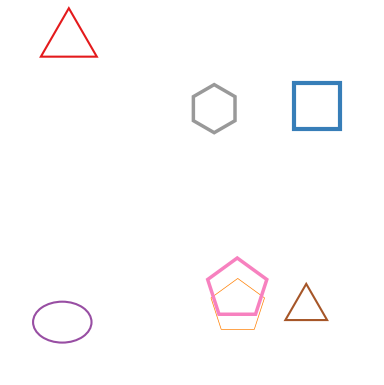[{"shape": "triangle", "thickness": 1.5, "radius": 0.42, "center": [0.179, 0.895]}, {"shape": "square", "thickness": 3, "radius": 0.3, "center": [0.823, 0.724]}, {"shape": "oval", "thickness": 1.5, "radius": 0.38, "center": [0.162, 0.163]}, {"shape": "pentagon", "thickness": 0.5, "radius": 0.37, "center": [0.618, 0.204]}, {"shape": "triangle", "thickness": 1.5, "radius": 0.31, "center": [0.795, 0.2]}, {"shape": "pentagon", "thickness": 2.5, "radius": 0.4, "center": [0.616, 0.249]}, {"shape": "hexagon", "thickness": 2.5, "radius": 0.31, "center": [0.556, 0.718]}]